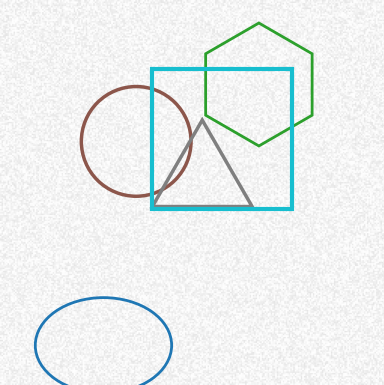[{"shape": "oval", "thickness": 2, "radius": 0.89, "center": [0.269, 0.103]}, {"shape": "hexagon", "thickness": 2, "radius": 0.8, "center": [0.672, 0.781]}, {"shape": "circle", "thickness": 2.5, "radius": 0.71, "center": [0.354, 0.633]}, {"shape": "triangle", "thickness": 2.5, "radius": 0.75, "center": [0.525, 0.538]}, {"shape": "square", "thickness": 3, "radius": 0.91, "center": [0.577, 0.64]}]